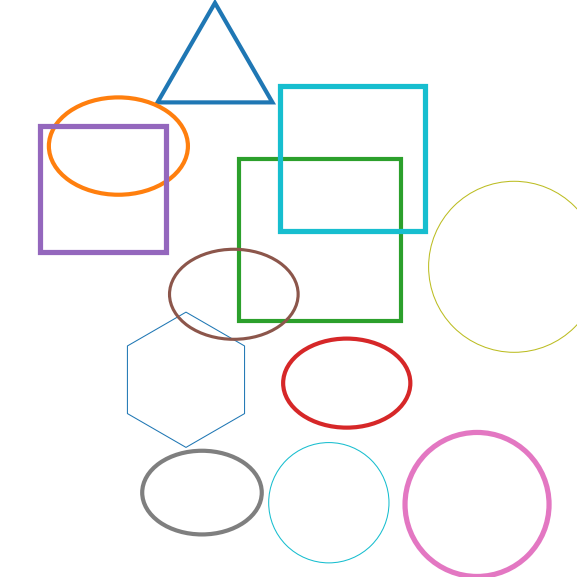[{"shape": "hexagon", "thickness": 0.5, "radius": 0.59, "center": [0.322, 0.342]}, {"shape": "triangle", "thickness": 2, "radius": 0.57, "center": [0.372, 0.879]}, {"shape": "oval", "thickness": 2, "radius": 0.6, "center": [0.205, 0.746]}, {"shape": "square", "thickness": 2, "radius": 0.7, "center": [0.554, 0.583]}, {"shape": "oval", "thickness": 2, "radius": 0.55, "center": [0.6, 0.336]}, {"shape": "square", "thickness": 2.5, "radius": 0.54, "center": [0.178, 0.671]}, {"shape": "oval", "thickness": 1.5, "radius": 0.56, "center": [0.405, 0.49]}, {"shape": "circle", "thickness": 2.5, "radius": 0.62, "center": [0.826, 0.126]}, {"shape": "oval", "thickness": 2, "radius": 0.52, "center": [0.35, 0.146]}, {"shape": "circle", "thickness": 0.5, "radius": 0.74, "center": [0.89, 0.537]}, {"shape": "circle", "thickness": 0.5, "radius": 0.52, "center": [0.569, 0.129]}, {"shape": "square", "thickness": 2.5, "radius": 0.63, "center": [0.611, 0.725]}]